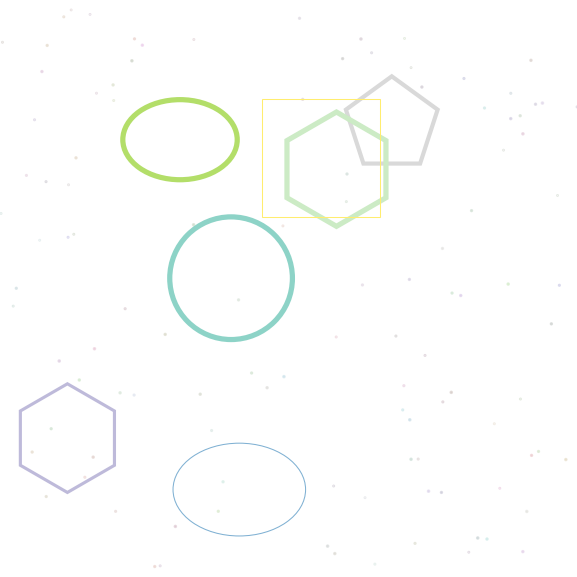[{"shape": "circle", "thickness": 2.5, "radius": 0.53, "center": [0.4, 0.517]}, {"shape": "hexagon", "thickness": 1.5, "radius": 0.47, "center": [0.117, 0.24]}, {"shape": "oval", "thickness": 0.5, "radius": 0.57, "center": [0.414, 0.151]}, {"shape": "oval", "thickness": 2.5, "radius": 0.5, "center": [0.312, 0.757]}, {"shape": "pentagon", "thickness": 2, "radius": 0.42, "center": [0.678, 0.783]}, {"shape": "hexagon", "thickness": 2.5, "radius": 0.49, "center": [0.583, 0.706]}, {"shape": "square", "thickness": 0.5, "radius": 0.51, "center": [0.556, 0.726]}]